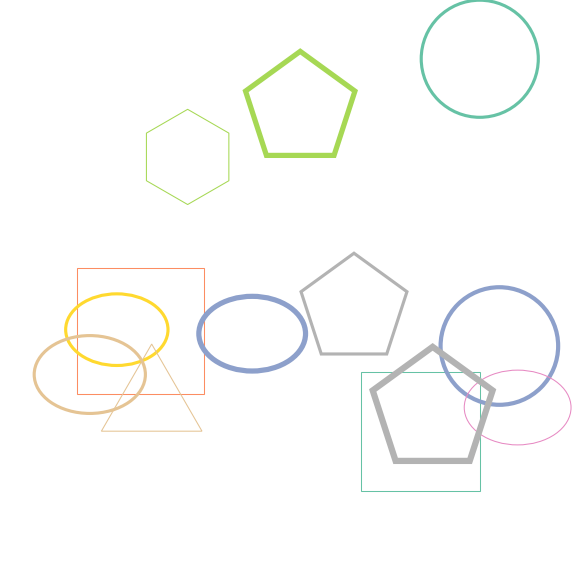[{"shape": "square", "thickness": 0.5, "radius": 0.51, "center": [0.728, 0.252]}, {"shape": "circle", "thickness": 1.5, "radius": 0.51, "center": [0.831, 0.897]}, {"shape": "square", "thickness": 0.5, "radius": 0.55, "center": [0.243, 0.427]}, {"shape": "circle", "thickness": 2, "radius": 0.51, "center": [0.865, 0.4]}, {"shape": "oval", "thickness": 2.5, "radius": 0.46, "center": [0.437, 0.421]}, {"shape": "oval", "thickness": 0.5, "radius": 0.46, "center": [0.896, 0.293]}, {"shape": "hexagon", "thickness": 0.5, "radius": 0.41, "center": [0.325, 0.727]}, {"shape": "pentagon", "thickness": 2.5, "radius": 0.5, "center": [0.52, 0.811]}, {"shape": "oval", "thickness": 1.5, "radius": 0.44, "center": [0.202, 0.428]}, {"shape": "triangle", "thickness": 0.5, "radius": 0.5, "center": [0.263, 0.303]}, {"shape": "oval", "thickness": 1.5, "radius": 0.48, "center": [0.155, 0.351]}, {"shape": "pentagon", "thickness": 3, "radius": 0.55, "center": [0.749, 0.289]}, {"shape": "pentagon", "thickness": 1.5, "radius": 0.48, "center": [0.613, 0.464]}]